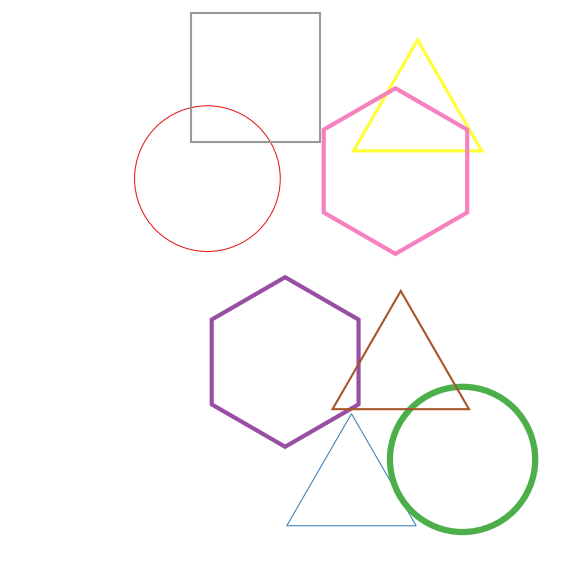[{"shape": "circle", "thickness": 0.5, "radius": 0.63, "center": [0.359, 0.69]}, {"shape": "triangle", "thickness": 0.5, "radius": 0.65, "center": [0.609, 0.153]}, {"shape": "circle", "thickness": 3, "radius": 0.63, "center": [0.801, 0.204]}, {"shape": "hexagon", "thickness": 2, "radius": 0.73, "center": [0.494, 0.372]}, {"shape": "triangle", "thickness": 1.5, "radius": 0.64, "center": [0.723, 0.802]}, {"shape": "triangle", "thickness": 1, "radius": 0.68, "center": [0.694, 0.359]}, {"shape": "hexagon", "thickness": 2, "radius": 0.72, "center": [0.685, 0.703]}, {"shape": "square", "thickness": 1, "radius": 0.56, "center": [0.442, 0.866]}]